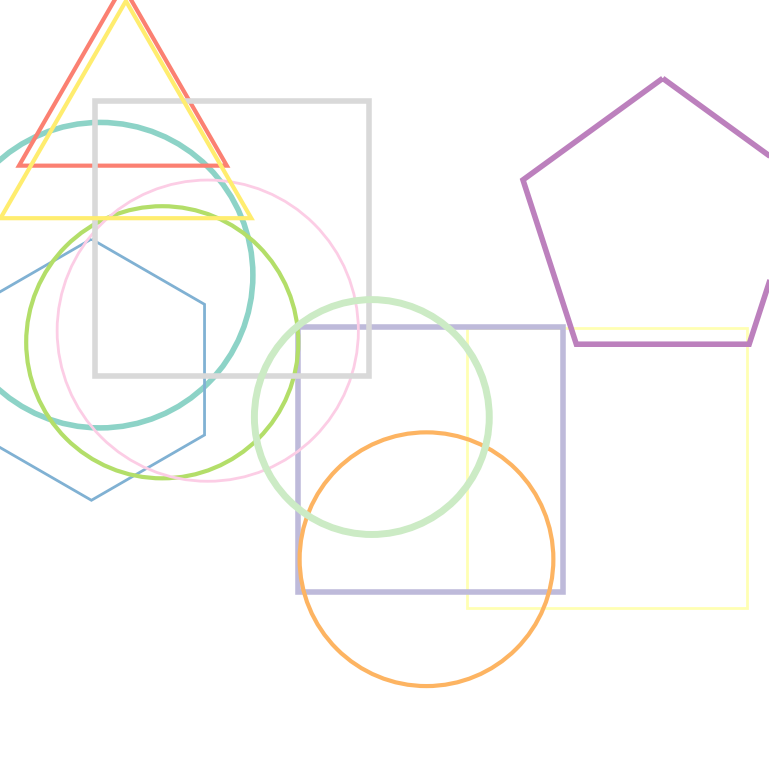[{"shape": "circle", "thickness": 2, "radius": 0.99, "center": [0.13, 0.643]}, {"shape": "square", "thickness": 1, "radius": 0.91, "center": [0.789, 0.392]}, {"shape": "square", "thickness": 2, "radius": 0.86, "center": [0.559, 0.403]}, {"shape": "triangle", "thickness": 1.5, "radius": 0.78, "center": [0.16, 0.863]}, {"shape": "hexagon", "thickness": 1, "radius": 0.85, "center": [0.119, 0.52]}, {"shape": "circle", "thickness": 1.5, "radius": 0.82, "center": [0.554, 0.274]}, {"shape": "circle", "thickness": 1.5, "radius": 0.88, "center": [0.211, 0.556]}, {"shape": "circle", "thickness": 1, "radius": 0.98, "center": [0.27, 0.571]}, {"shape": "square", "thickness": 2, "radius": 0.89, "center": [0.301, 0.69]}, {"shape": "pentagon", "thickness": 2, "radius": 0.95, "center": [0.861, 0.707]}, {"shape": "circle", "thickness": 2.5, "radius": 0.76, "center": [0.483, 0.458]}, {"shape": "triangle", "thickness": 1.5, "radius": 0.94, "center": [0.164, 0.811]}]